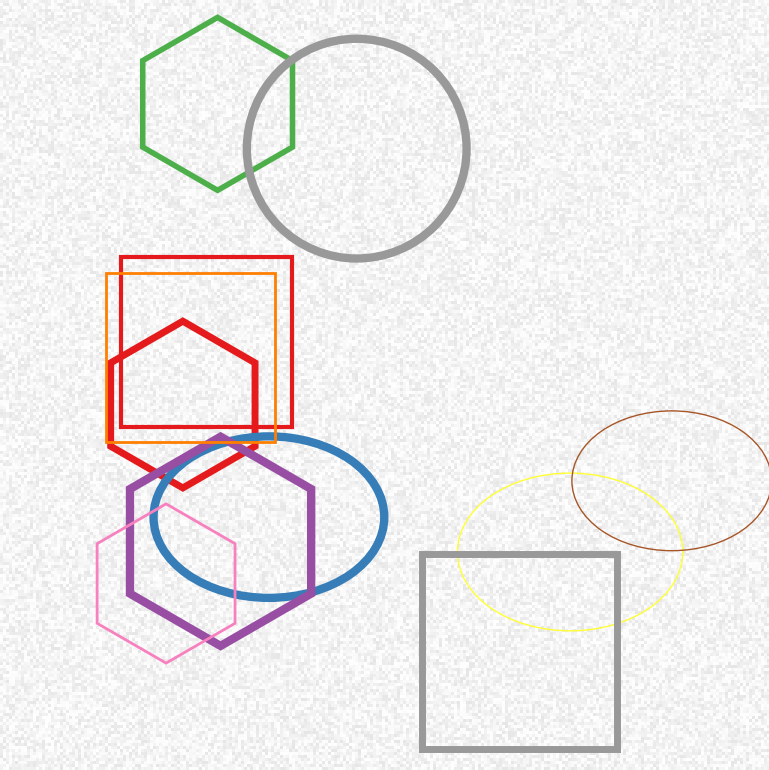[{"shape": "square", "thickness": 1.5, "radius": 0.55, "center": [0.268, 0.556]}, {"shape": "hexagon", "thickness": 2.5, "radius": 0.54, "center": [0.237, 0.475]}, {"shape": "oval", "thickness": 3, "radius": 0.75, "center": [0.349, 0.328]}, {"shape": "hexagon", "thickness": 2, "radius": 0.56, "center": [0.283, 0.865]}, {"shape": "hexagon", "thickness": 3, "radius": 0.68, "center": [0.286, 0.297]}, {"shape": "square", "thickness": 1, "radius": 0.55, "center": [0.247, 0.535]}, {"shape": "oval", "thickness": 0.5, "radius": 0.73, "center": [0.74, 0.283]}, {"shape": "oval", "thickness": 0.5, "radius": 0.65, "center": [0.872, 0.376]}, {"shape": "hexagon", "thickness": 1, "radius": 0.52, "center": [0.216, 0.242]}, {"shape": "square", "thickness": 2.5, "radius": 0.63, "center": [0.675, 0.154]}, {"shape": "circle", "thickness": 3, "radius": 0.71, "center": [0.463, 0.807]}]